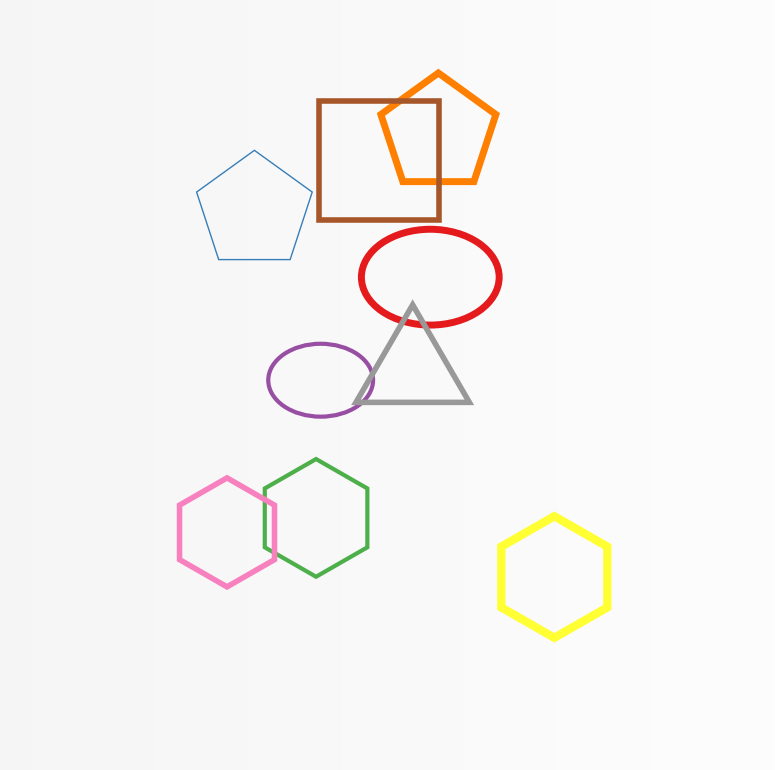[{"shape": "oval", "thickness": 2.5, "radius": 0.44, "center": [0.555, 0.64]}, {"shape": "pentagon", "thickness": 0.5, "radius": 0.39, "center": [0.328, 0.726]}, {"shape": "hexagon", "thickness": 1.5, "radius": 0.38, "center": [0.408, 0.327]}, {"shape": "oval", "thickness": 1.5, "radius": 0.34, "center": [0.414, 0.506]}, {"shape": "pentagon", "thickness": 2.5, "radius": 0.39, "center": [0.566, 0.827]}, {"shape": "hexagon", "thickness": 3, "radius": 0.39, "center": [0.715, 0.251]}, {"shape": "square", "thickness": 2, "radius": 0.39, "center": [0.489, 0.791]}, {"shape": "hexagon", "thickness": 2, "radius": 0.35, "center": [0.293, 0.309]}, {"shape": "triangle", "thickness": 2, "radius": 0.42, "center": [0.532, 0.52]}]